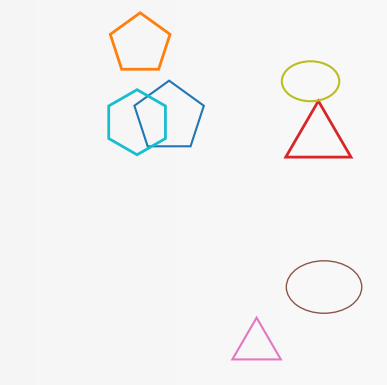[{"shape": "pentagon", "thickness": 1.5, "radius": 0.47, "center": [0.436, 0.696]}, {"shape": "pentagon", "thickness": 2, "radius": 0.41, "center": [0.362, 0.886]}, {"shape": "triangle", "thickness": 2, "radius": 0.49, "center": [0.822, 0.64]}, {"shape": "oval", "thickness": 1, "radius": 0.49, "center": [0.836, 0.254]}, {"shape": "triangle", "thickness": 1.5, "radius": 0.36, "center": [0.662, 0.103]}, {"shape": "oval", "thickness": 1.5, "radius": 0.37, "center": [0.801, 0.789]}, {"shape": "hexagon", "thickness": 2, "radius": 0.42, "center": [0.354, 0.683]}]